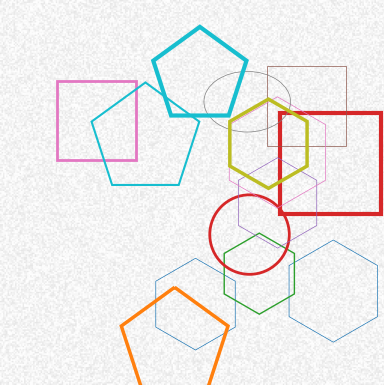[{"shape": "hexagon", "thickness": 0.5, "radius": 0.66, "center": [0.866, 0.244]}, {"shape": "hexagon", "thickness": 0.5, "radius": 0.6, "center": [0.508, 0.21]}, {"shape": "pentagon", "thickness": 2.5, "radius": 0.73, "center": [0.454, 0.108]}, {"shape": "hexagon", "thickness": 1, "radius": 0.53, "center": [0.674, 0.289]}, {"shape": "square", "thickness": 3, "radius": 0.66, "center": [0.858, 0.575]}, {"shape": "circle", "thickness": 2, "radius": 0.52, "center": [0.648, 0.391]}, {"shape": "hexagon", "thickness": 0.5, "radius": 0.59, "center": [0.721, 0.473]}, {"shape": "square", "thickness": 0.5, "radius": 0.51, "center": [0.795, 0.725]}, {"shape": "square", "thickness": 2, "radius": 0.51, "center": [0.251, 0.687]}, {"shape": "hexagon", "thickness": 0.5, "radius": 0.72, "center": [0.721, 0.604]}, {"shape": "oval", "thickness": 0.5, "radius": 0.56, "center": [0.642, 0.736]}, {"shape": "hexagon", "thickness": 2.5, "radius": 0.58, "center": [0.697, 0.627]}, {"shape": "pentagon", "thickness": 1.5, "radius": 0.74, "center": [0.378, 0.639]}, {"shape": "pentagon", "thickness": 3, "radius": 0.64, "center": [0.519, 0.803]}]